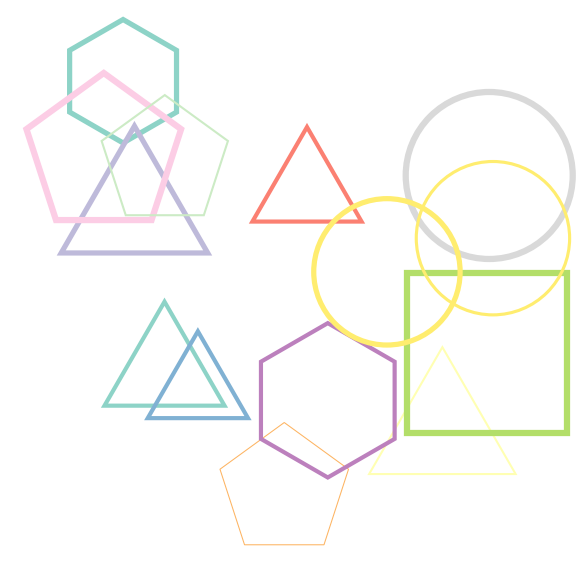[{"shape": "triangle", "thickness": 2, "radius": 0.6, "center": [0.285, 0.357]}, {"shape": "hexagon", "thickness": 2.5, "radius": 0.53, "center": [0.213, 0.858]}, {"shape": "triangle", "thickness": 1, "radius": 0.73, "center": [0.766, 0.252]}, {"shape": "triangle", "thickness": 2.5, "radius": 0.73, "center": [0.233, 0.634]}, {"shape": "triangle", "thickness": 2, "radius": 0.55, "center": [0.532, 0.67]}, {"shape": "triangle", "thickness": 2, "radius": 0.5, "center": [0.343, 0.325]}, {"shape": "pentagon", "thickness": 0.5, "radius": 0.59, "center": [0.492, 0.15]}, {"shape": "square", "thickness": 3, "radius": 0.69, "center": [0.843, 0.389]}, {"shape": "pentagon", "thickness": 3, "radius": 0.7, "center": [0.18, 0.732]}, {"shape": "circle", "thickness": 3, "radius": 0.72, "center": [0.847, 0.695]}, {"shape": "hexagon", "thickness": 2, "radius": 0.67, "center": [0.568, 0.306]}, {"shape": "pentagon", "thickness": 1, "radius": 0.57, "center": [0.285, 0.719]}, {"shape": "circle", "thickness": 1.5, "radius": 0.66, "center": [0.854, 0.587]}, {"shape": "circle", "thickness": 2.5, "radius": 0.63, "center": [0.67, 0.528]}]